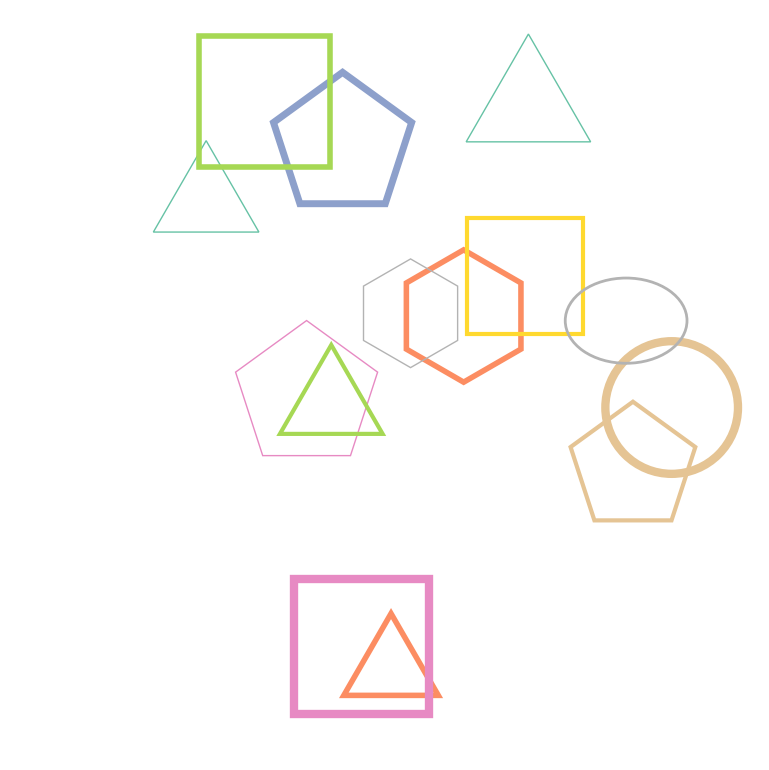[{"shape": "triangle", "thickness": 0.5, "radius": 0.4, "center": [0.268, 0.738]}, {"shape": "triangle", "thickness": 0.5, "radius": 0.47, "center": [0.686, 0.862]}, {"shape": "hexagon", "thickness": 2, "radius": 0.43, "center": [0.602, 0.59]}, {"shape": "triangle", "thickness": 2, "radius": 0.35, "center": [0.508, 0.132]}, {"shape": "pentagon", "thickness": 2.5, "radius": 0.47, "center": [0.445, 0.812]}, {"shape": "pentagon", "thickness": 0.5, "radius": 0.48, "center": [0.398, 0.487]}, {"shape": "square", "thickness": 3, "radius": 0.44, "center": [0.47, 0.16]}, {"shape": "square", "thickness": 2, "radius": 0.43, "center": [0.343, 0.868]}, {"shape": "triangle", "thickness": 1.5, "radius": 0.38, "center": [0.43, 0.475]}, {"shape": "square", "thickness": 1.5, "radius": 0.38, "center": [0.682, 0.642]}, {"shape": "circle", "thickness": 3, "radius": 0.43, "center": [0.872, 0.471]}, {"shape": "pentagon", "thickness": 1.5, "radius": 0.43, "center": [0.822, 0.393]}, {"shape": "oval", "thickness": 1, "radius": 0.4, "center": [0.813, 0.584]}, {"shape": "hexagon", "thickness": 0.5, "radius": 0.35, "center": [0.533, 0.593]}]